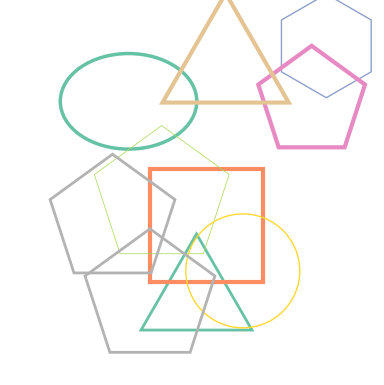[{"shape": "oval", "thickness": 2.5, "radius": 0.89, "center": [0.334, 0.737]}, {"shape": "triangle", "thickness": 2, "radius": 0.83, "center": [0.51, 0.226]}, {"shape": "square", "thickness": 3, "radius": 0.74, "center": [0.537, 0.415]}, {"shape": "hexagon", "thickness": 1, "radius": 0.67, "center": [0.848, 0.881]}, {"shape": "pentagon", "thickness": 3, "radius": 0.73, "center": [0.809, 0.735]}, {"shape": "pentagon", "thickness": 0.5, "radius": 0.92, "center": [0.42, 0.49]}, {"shape": "circle", "thickness": 1, "radius": 0.74, "center": [0.631, 0.296]}, {"shape": "triangle", "thickness": 3, "radius": 0.95, "center": [0.586, 0.828]}, {"shape": "pentagon", "thickness": 2, "radius": 0.85, "center": [0.292, 0.429]}, {"shape": "pentagon", "thickness": 2, "radius": 0.89, "center": [0.39, 0.228]}]